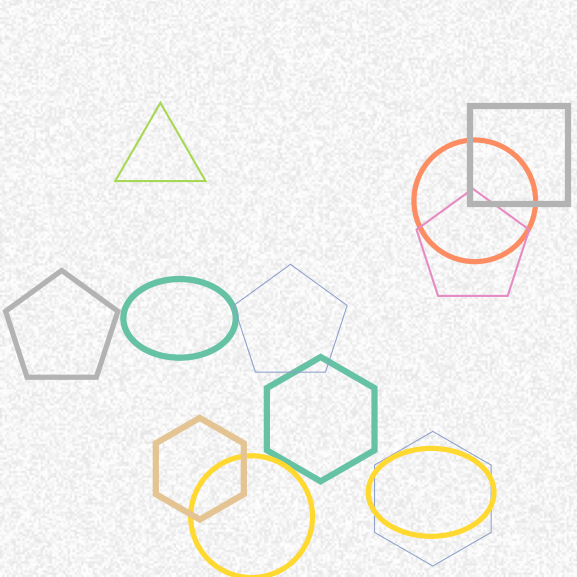[{"shape": "hexagon", "thickness": 3, "radius": 0.54, "center": [0.555, 0.273]}, {"shape": "oval", "thickness": 3, "radius": 0.49, "center": [0.311, 0.448]}, {"shape": "circle", "thickness": 2.5, "radius": 0.53, "center": [0.822, 0.651]}, {"shape": "hexagon", "thickness": 0.5, "radius": 0.58, "center": [0.75, 0.136]}, {"shape": "pentagon", "thickness": 0.5, "radius": 0.52, "center": [0.503, 0.438]}, {"shape": "pentagon", "thickness": 1, "radius": 0.51, "center": [0.819, 0.57]}, {"shape": "triangle", "thickness": 1, "radius": 0.45, "center": [0.278, 0.731]}, {"shape": "circle", "thickness": 2.5, "radius": 0.53, "center": [0.436, 0.104]}, {"shape": "oval", "thickness": 2.5, "radius": 0.54, "center": [0.747, 0.147]}, {"shape": "hexagon", "thickness": 3, "radius": 0.44, "center": [0.346, 0.187]}, {"shape": "pentagon", "thickness": 2.5, "radius": 0.51, "center": [0.107, 0.429]}, {"shape": "square", "thickness": 3, "radius": 0.42, "center": [0.899, 0.731]}]